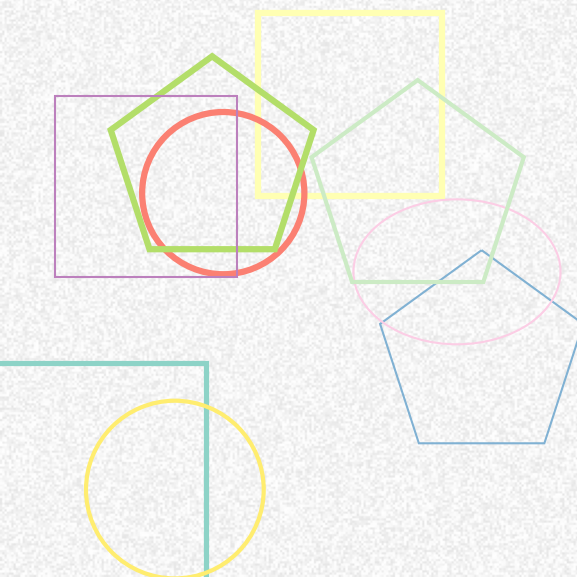[{"shape": "square", "thickness": 2.5, "radius": 0.98, "center": [0.16, 0.175]}, {"shape": "square", "thickness": 3, "radius": 0.79, "center": [0.606, 0.818]}, {"shape": "circle", "thickness": 3, "radius": 0.7, "center": [0.387, 0.665]}, {"shape": "pentagon", "thickness": 1, "radius": 0.92, "center": [0.834, 0.381]}, {"shape": "pentagon", "thickness": 3, "radius": 0.92, "center": [0.367, 0.717]}, {"shape": "oval", "thickness": 1, "radius": 0.9, "center": [0.791, 0.528]}, {"shape": "square", "thickness": 1, "radius": 0.79, "center": [0.253, 0.676]}, {"shape": "pentagon", "thickness": 2, "radius": 0.97, "center": [0.723, 0.667]}, {"shape": "circle", "thickness": 2, "radius": 0.77, "center": [0.303, 0.151]}]